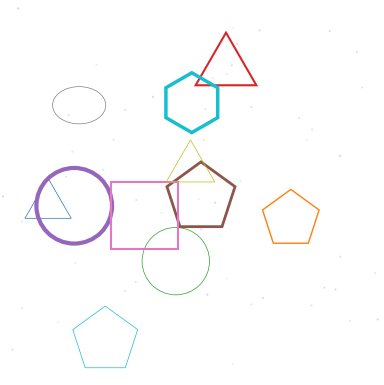[{"shape": "triangle", "thickness": 0.5, "radius": 0.35, "center": [0.125, 0.468]}, {"shape": "pentagon", "thickness": 1, "radius": 0.39, "center": [0.755, 0.431]}, {"shape": "circle", "thickness": 0.5, "radius": 0.44, "center": [0.457, 0.322]}, {"shape": "triangle", "thickness": 1.5, "radius": 0.46, "center": [0.587, 0.824]}, {"shape": "circle", "thickness": 3, "radius": 0.49, "center": [0.193, 0.466]}, {"shape": "pentagon", "thickness": 2, "radius": 0.46, "center": [0.522, 0.487]}, {"shape": "square", "thickness": 1.5, "radius": 0.43, "center": [0.376, 0.44]}, {"shape": "oval", "thickness": 0.5, "radius": 0.35, "center": [0.206, 0.727]}, {"shape": "triangle", "thickness": 0.5, "radius": 0.36, "center": [0.495, 0.564]}, {"shape": "hexagon", "thickness": 2.5, "radius": 0.39, "center": [0.498, 0.733]}, {"shape": "pentagon", "thickness": 0.5, "radius": 0.44, "center": [0.273, 0.116]}]